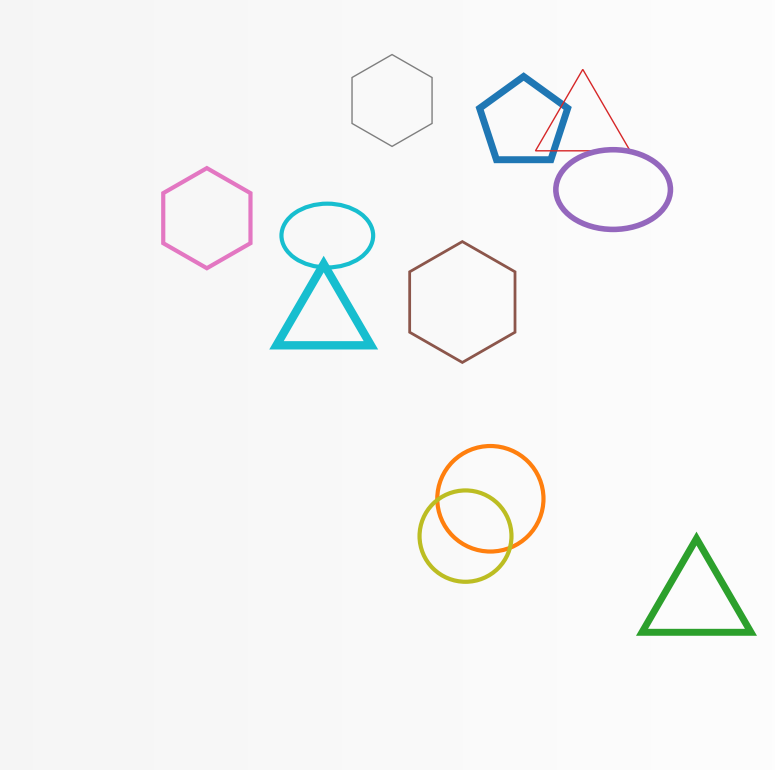[{"shape": "pentagon", "thickness": 2.5, "radius": 0.3, "center": [0.676, 0.841]}, {"shape": "circle", "thickness": 1.5, "radius": 0.34, "center": [0.633, 0.352]}, {"shape": "triangle", "thickness": 2.5, "radius": 0.41, "center": [0.899, 0.219]}, {"shape": "triangle", "thickness": 0.5, "radius": 0.35, "center": [0.752, 0.839]}, {"shape": "oval", "thickness": 2, "radius": 0.37, "center": [0.791, 0.754]}, {"shape": "hexagon", "thickness": 1, "radius": 0.39, "center": [0.597, 0.608]}, {"shape": "hexagon", "thickness": 1.5, "radius": 0.32, "center": [0.267, 0.717]}, {"shape": "hexagon", "thickness": 0.5, "radius": 0.3, "center": [0.506, 0.87]}, {"shape": "circle", "thickness": 1.5, "radius": 0.3, "center": [0.601, 0.304]}, {"shape": "triangle", "thickness": 3, "radius": 0.35, "center": [0.418, 0.587]}, {"shape": "oval", "thickness": 1.5, "radius": 0.3, "center": [0.422, 0.694]}]